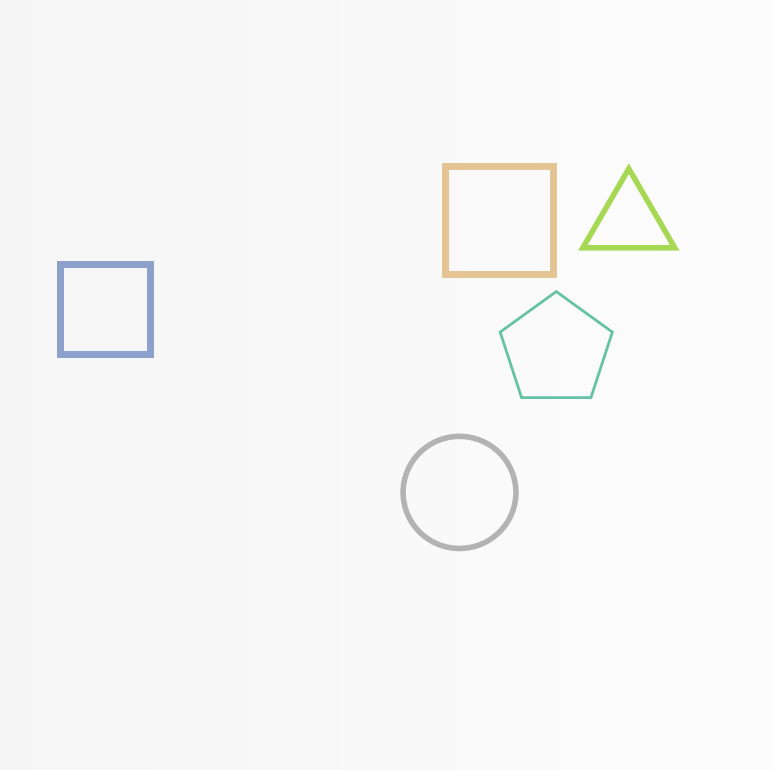[{"shape": "pentagon", "thickness": 1, "radius": 0.38, "center": [0.718, 0.545]}, {"shape": "square", "thickness": 2.5, "radius": 0.29, "center": [0.136, 0.599]}, {"shape": "triangle", "thickness": 2, "radius": 0.34, "center": [0.811, 0.712]}, {"shape": "square", "thickness": 2.5, "radius": 0.35, "center": [0.644, 0.714]}, {"shape": "circle", "thickness": 2, "radius": 0.36, "center": [0.593, 0.361]}]